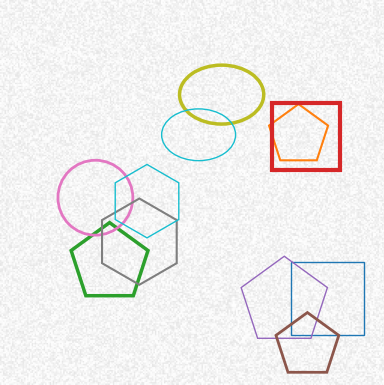[{"shape": "square", "thickness": 1, "radius": 0.47, "center": [0.851, 0.225]}, {"shape": "pentagon", "thickness": 1.5, "radius": 0.4, "center": [0.775, 0.649]}, {"shape": "pentagon", "thickness": 2.5, "radius": 0.52, "center": [0.285, 0.317]}, {"shape": "square", "thickness": 3, "radius": 0.44, "center": [0.794, 0.646]}, {"shape": "pentagon", "thickness": 1, "radius": 0.59, "center": [0.738, 0.217]}, {"shape": "pentagon", "thickness": 2, "radius": 0.43, "center": [0.798, 0.102]}, {"shape": "circle", "thickness": 2, "radius": 0.49, "center": [0.248, 0.486]}, {"shape": "hexagon", "thickness": 1.5, "radius": 0.56, "center": [0.362, 0.372]}, {"shape": "oval", "thickness": 2.5, "radius": 0.55, "center": [0.576, 0.754]}, {"shape": "oval", "thickness": 1, "radius": 0.48, "center": [0.516, 0.65]}, {"shape": "hexagon", "thickness": 1, "radius": 0.48, "center": [0.382, 0.478]}]